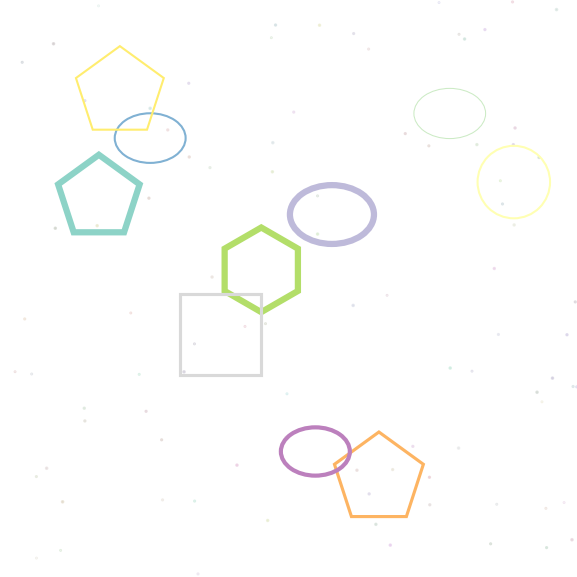[{"shape": "pentagon", "thickness": 3, "radius": 0.37, "center": [0.171, 0.657]}, {"shape": "circle", "thickness": 1, "radius": 0.31, "center": [0.89, 0.684]}, {"shape": "oval", "thickness": 3, "radius": 0.36, "center": [0.575, 0.628]}, {"shape": "oval", "thickness": 1, "radius": 0.31, "center": [0.26, 0.76]}, {"shape": "pentagon", "thickness": 1.5, "radius": 0.4, "center": [0.656, 0.17]}, {"shape": "hexagon", "thickness": 3, "radius": 0.37, "center": [0.452, 0.532]}, {"shape": "square", "thickness": 1.5, "radius": 0.35, "center": [0.382, 0.42]}, {"shape": "oval", "thickness": 2, "radius": 0.3, "center": [0.546, 0.217]}, {"shape": "oval", "thickness": 0.5, "radius": 0.31, "center": [0.779, 0.803]}, {"shape": "pentagon", "thickness": 1, "radius": 0.4, "center": [0.208, 0.839]}]